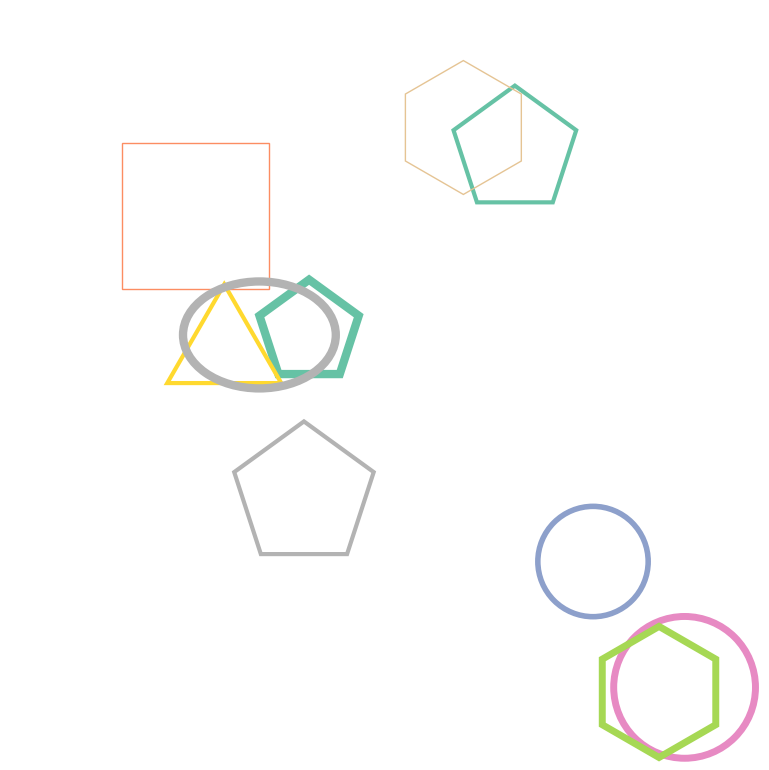[{"shape": "pentagon", "thickness": 3, "radius": 0.34, "center": [0.401, 0.569]}, {"shape": "pentagon", "thickness": 1.5, "radius": 0.42, "center": [0.669, 0.805]}, {"shape": "square", "thickness": 0.5, "radius": 0.47, "center": [0.254, 0.719]}, {"shape": "circle", "thickness": 2, "radius": 0.36, "center": [0.77, 0.271]}, {"shape": "circle", "thickness": 2.5, "radius": 0.46, "center": [0.889, 0.107]}, {"shape": "hexagon", "thickness": 2.5, "radius": 0.43, "center": [0.856, 0.101]}, {"shape": "triangle", "thickness": 1.5, "radius": 0.43, "center": [0.291, 0.545]}, {"shape": "hexagon", "thickness": 0.5, "radius": 0.43, "center": [0.602, 0.834]}, {"shape": "oval", "thickness": 3, "radius": 0.5, "center": [0.337, 0.565]}, {"shape": "pentagon", "thickness": 1.5, "radius": 0.48, "center": [0.395, 0.357]}]